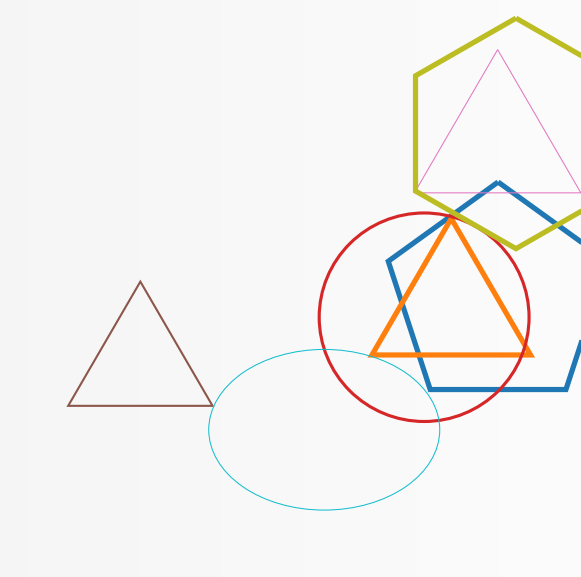[{"shape": "pentagon", "thickness": 2.5, "radius": 0.99, "center": [0.857, 0.485]}, {"shape": "triangle", "thickness": 2.5, "radius": 0.79, "center": [0.776, 0.463]}, {"shape": "circle", "thickness": 1.5, "radius": 0.9, "center": [0.73, 0.45]}, {"shape": "triangle", "thickness": 1, "radius": 0.72, "center": [0.241, 0.368]}, {"shape": "triangle", "thickness": 0.5, "radius": 0.83, "center": [0.856, 0.748]}, {"shape": "hexagon", "thickness": 2.5, "radius": 1.0, "center": [0.888, 0.768]}, {"shape": "oval", "thickness": 0.5, "radius": 0.99, "center": [0.558, 0.255]}]